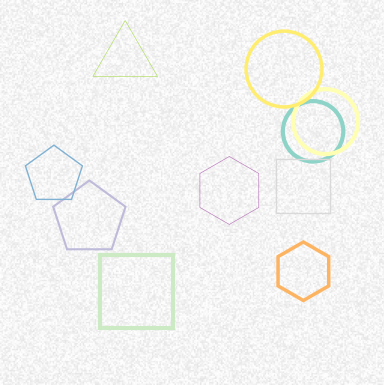[{"shape": "circle", "thickness": 3, "radius": 0.39, "center": [0.813, 0.659]}, {"shape": "circle", "thickness": 3, "radius": 0.42, "center": [0.846, 0.684]}, {"shape": "pentagon", "thickness": 1.5, "radius": 0.49, "center": [0.232, 0.432]}, {"shape": "pentagon", "thickness": 1, "radius": 0.39, "center": [0.14, 0.545]}, {"shape": "hexagon", "thickness": 2.5, "radius": 0.38, "center": [0.788, 0.295]}, {"shape": "triangle", "thickness": 0.5, "radius": 0.49, "center": [0.325, 0.85]}, {"shape": "square", "thickness": 1, "radius": 0.35, "center": [0.787, 0.517]}, {"shape": "hexagon", "thickness": 0.5, "radius": 0.44, "center": [0.596, 0.505]}, {"shape": "square", "thickness": 3, "radius": 0.48, "center": [0.355, 0.243]}, {"shape": "circle", "thickness": 2.5, "radius": 0.49, "center": [0.738, 0.821]}]